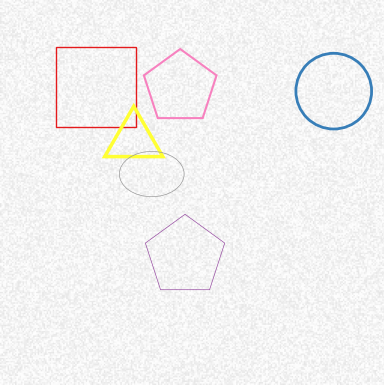[{"shape": "square", "thickness": 1, "radius": 0.52, "center": [0.249, 0.774]}, {"shape": "circle", "thickness": 2, "radius": 0.49, "center": [0.867, 0.763]}, {"shape": "pentagon", "thickness": 0.5, "radius": 0.54, "center": [0.481, 0.335]}, {"shape": "triangle", "thickness": 2.5, "radius": 0.44, "center": [0.347, 0.637]}, {"shape": "pentagon", "thickness": 1.5, "radius": 0.5, "center": [0.468, 0.773]}, {"shape": "oval", "thickness": 0.5, "radius": 0.42, "center": [0.394, 0.548]}]